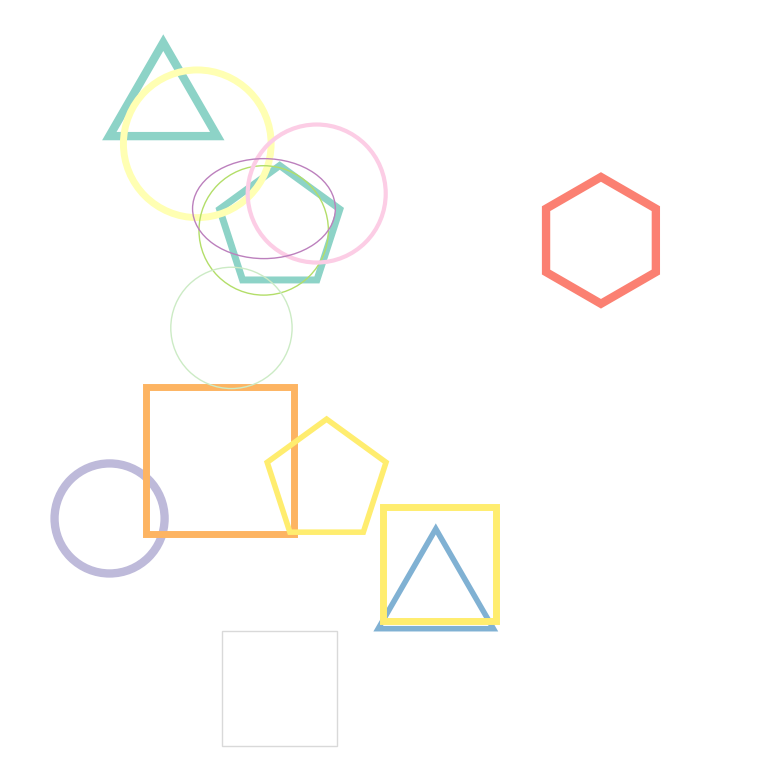[{"shape": "pentagon", "thickness": 2.5, "radius": 0.41, "center": [0.363, 0.703]}, {"shape": "triangle", "thickness": 3, "radius": 0.4, "center": [0.212, 0.864]}, {"shape": "circle", "thickness": 2.5, "radius": 0.48, "center": [0.256, 0.813]}, {"shape": "circle", "thickness": 3, "radius": 0.36, "center": [0.142, 0.327]}, {"shape": "hexagon", "thickness": 3, "radius": 0.41, "center": [0.78, 0.688]}, {"shape": "triangle", "thickness": 2, "radius": 0.43, "center": [0.566, 0.227]}, {"shape": "square", "thickness": 2.5, "radius": 0.48, "center": [0.286, 0.402]}, {"shape": "circle", "thickness": 0.5, "radius": 0.42, "center": [0.342, 0.701]}, {"shape": "circle", "thickness": 1.5, "radius": 0.45, "center": [0.411, 0.749]}, {"shape": "square", "thickness": 0.5, "radius": 0.37, "center": [0.363, 0.106]}, {"shape": "oval", "thickness": 0.5, "radius": 0.46, "center": [0.343, 0.729]}, {"shape": "circle", "thickness": 0.5, "radius": 0.39, "center": [0.301, 0.574]}, {"shape": "pentagon", "thickness": 2, "radius": 0.41, "center": [0.424, 0.375]}, {"shape": "square", "thickness": 2.5, "radius": 0.37, "center": [0.571, 0.267]}]